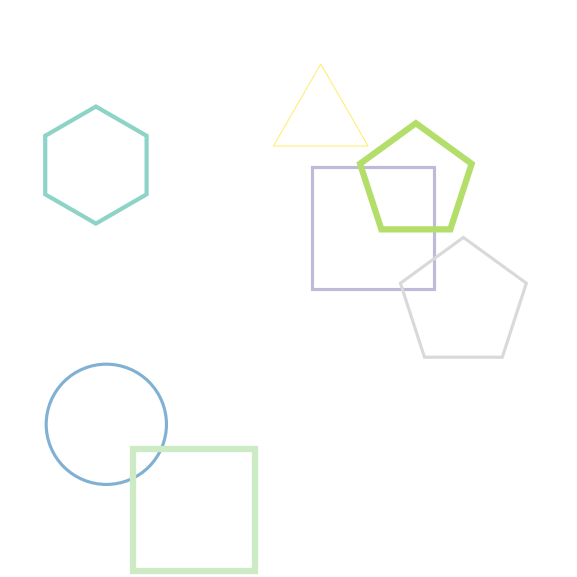[{"shape": "hexagon", "thickness": 2, "radius": 0.51, "center": [0.166, 0.713]}, {"shape": "square", "thickness": 1.5, "radius": 0.53, "center": [0.646, 0.604]}, {"shape": "circle", "thickness": 1.5, "radius": 0.52, "center": [0.184, 0.264]}, {"shape": "pentagon", "thickness": 3, "radius": 0.51, "center": [0.72, 0.684]}, {"shape": "pentagon", "thickness": 1.5, "radius": 0.57, "center": [0.802, 0.473]}, {"shape": "square", "thickness": 3, "radius": 0.53, "center": [0.335, 0.116]}, {"shape": "triangle", "thickness": 0.5, "radius": 0.47, "center": [0.555, 0.794]}]